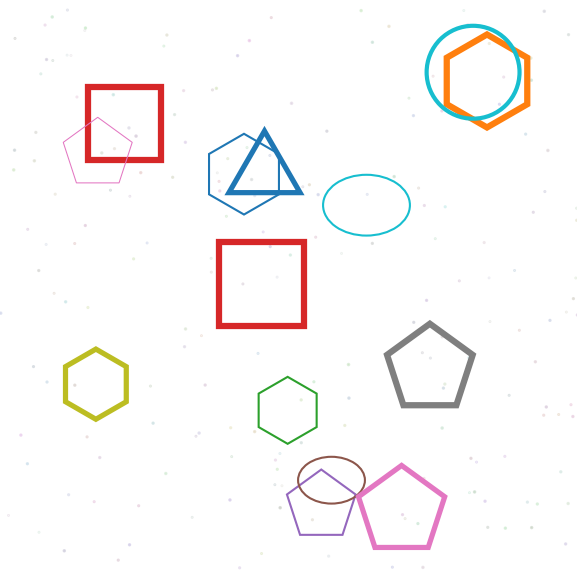[{"shape": "triangle", "thickness": 2.5, "radius": 0.36, "center": [0.458, 0.701]}, {"shape": "hexagon", "thickness": 1, "radius": 0.35, "center": [0.422, 0.698]}, {"shape": "hexagon", "thickness": 3, "radius": 0.4, "center": [0.843, 0.859]}, {"shape": "hexagon", "thickness": 1, "radius": 0.29, "center": [0.498, 0.289]}, {"shape": "square", "thickness": 3, "radius": 0.37, "center": [0.453, 0.507]}, {"shape": "square", "thickness": 3, "radius": 0.32, "center": [0.216, 0.786]}, {"shape": "pentagon", "thickness": 1, "radius": 0.31, "center": [0.556, 0.124]}, {"shape": "oval", "thickness": 1, "radius": 0.29, "center": [0.574, 0.168]}, {"shape": "pentagon", "thickness": 2.5, "radius": 0.39, "center": [0.695, 0.115]}, {"shape": "pentagon", "thickness": 0.5, "radius": 0.31, "center": [0.169, 0.733]}, {"shape": "pentagon", "thickness": 3, "radius": 0.39, "center": [0.744, 0.361]}, {"shape": "hexagon", "thickness": 2.5, "radius": 0.3, "center": [0.166, 0.334]}, {"shape": "circle", "thickness": 2, "radius": 0.4, "center": [0.819, 0.874]}, {"shape": "oval", "thickness": 1, "radius": 0.38, "center": [0.635, 0.644]}]